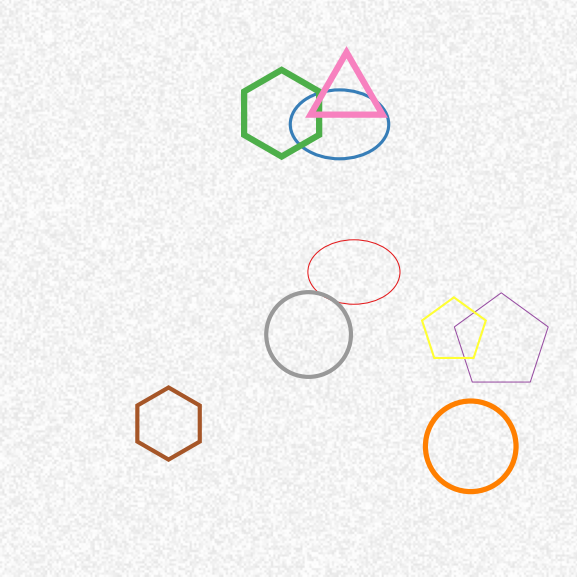[{"shape": "oval", "thickness": 0.5, "radius": 0.4, "center": [0.613, 0.528]}, {"shape": "oval", "thickness": 1.5, "radius": 0.43, "center": [0.588, 0.784]}, {"shape": "hexagon", "thickness": 3, "radius": 0.37, "center": [0.488, 0.803]}, {"shape": "pentagon", "thickness": 0.5, "radius": 0.43, "center": [0.868, 0.407]}, {"shape": "circle", "thickness": 2.5, "radius": 0.39, "center": [0.815, 0.226]}, {"shape": "pentagon", "thickness": 1, "radius": 0.29, "center": [0.786, 0.426]}, {"shape": "hexagon", "thickness": 2, "radius": 0.31, "center": [0.292, 0.266]}, {"shape": "triangle", "thickness": 3, "radius": 0.36, "center": [0.6, 0.837]}, {"shape": "circle", "thickness": 2, "radius": 0.37, "center": [0.534, 0.42]}]